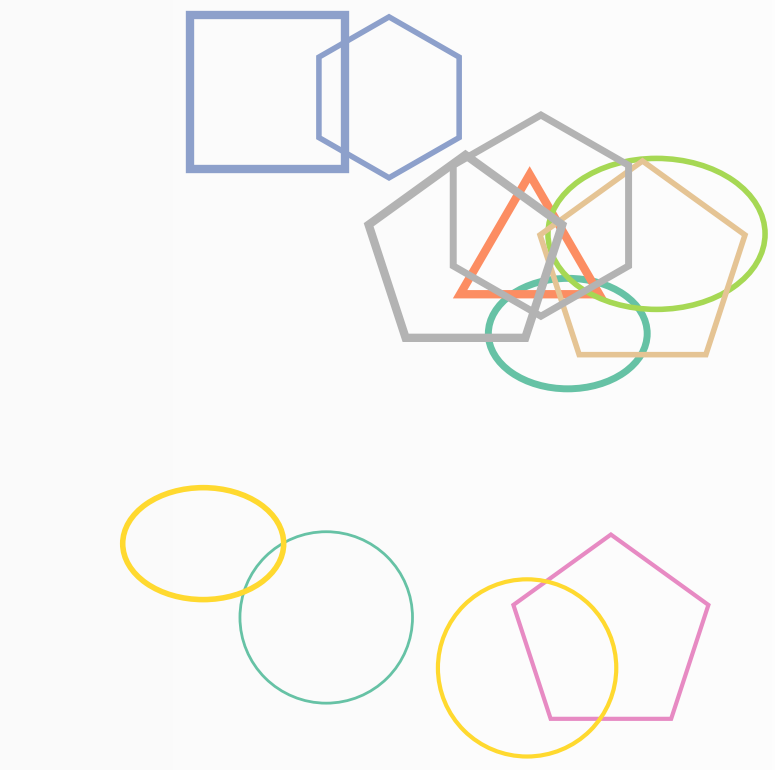[{"shape": "oval", "thickness": 2.5, "radius": 0.51, "center": [0.733, 0.567]}, {"shape": "circle", "thickness": 1, "radius": 0.56, "center": [0.421, 0.198]}, {"shape": "triangle", "thickness": 3, "radius": 0.52, "center": [0.683, 0.67]}, {"shape": "square", "thickness": 3, "radius": 0.5, "center": [0.345, 0.881]}, {"shape": "hexagon", "thickness": 2, "radius": 0.52, "center": [0.502, 0.874]}, {"shape": "pentagon", "thickness": 1.5, "radius": 0.66, "center": [0.788, 0.173]}, {"shape": "oval", "thickness": 2, "radius": 0.7, "center": [0.847, 0.696]}, {"shape": "oval", "thickness": 2, "radius": 0.52, "center": [0.262, 0.294]}, {"shape": "circle", "thickness": 1.5, "radius": 0.58, "center": [0.68, 0.133]}, {"shape": "pentagon", "thickness": 2, "radius": 0.7, "center": [0.829, 0.652]}, {"shape": "hexagon", "thickness": 2.5, "radius": 0.65, "center": [0.698, 0.72]}, {"shape": "pentagon", "thickness": 3, "radius": 0.66, "center": [0.601, 0.668]}]